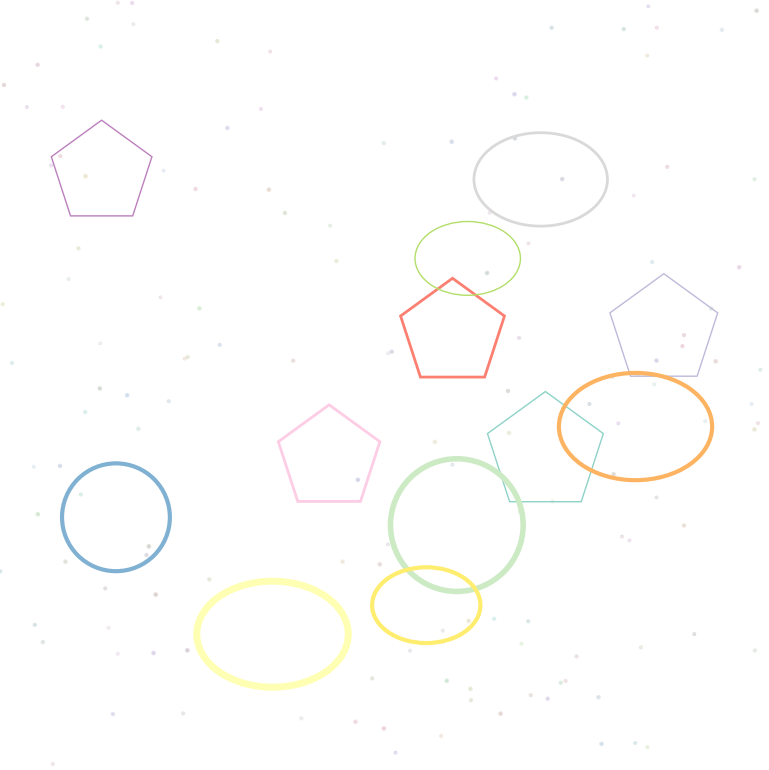[{"shape": "pentagon", "thickness": 0.5, "radius": 0.4, "center": [0.708, 0.412]}, {"shape": "oval", "thickness": 2.5, "radius": 0.49, "center": [0.354, 0.176]}, {"shape": "pentagon", "thickness": 0.5, "radius": 0.37, "center": [0.862, 0.571]}, {"shape": "pentagon", "thickness": 1, "radius": 0.35, "center": [0.588, 0.568]}, {"shape": "circle", "thickness": 1.5, "radius": 0.35, "center": [0.151, 0.328]}, {"shape": "oval", "thickness": 1.5, "radius": 0.5, "center": [0.825, 0.446]}, {"shape": "oval", "thickness": 0.5, "radius": 0.34, "center": [0.607, 0.664]}, {"shape": "pentagon", "thickness": 1, "radius": 0.35, "center": [0.427, 0.405]}, {"shape": "oval", "thickness": 1, "radius": 0.43, "center": [0.702, 0.767]}, {"shape": "pentagon", "thickness": 0.5, "radius": 0.34, "center": [0.132, 0.775]}, {"shape": "circle", "thickness": 2, "radius": 0.43, "center": [0.593, 0.318]}, {"shape": "oval", "thickness": 1.5, "radius": 0.35, "center": [0.554, 0.214]}]